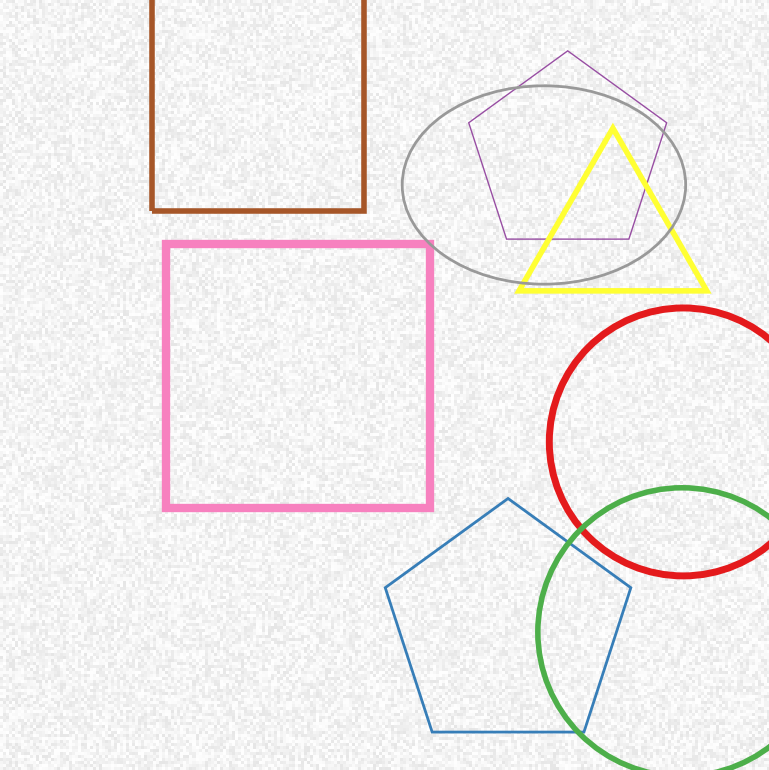[{"shape": "circle", "thickness": 2.5, "radius": 0.87, "center": [0.887, 0.426]}, {"shape": "pentagon", "thickness": 1, "radius": 0.84, "center": [0.66, 0.185]}, {"shape": "circle", "thickness": 2, "radius": 0.94, "center": [0.886, 0.179]}, {"shape": "pentagon", "thickness": 0.5, "radius": 0.68, "center": [0.737, 0.799]}, {"shape": "triangle", "thickness": 2, "radius": 0.7, "center": [0.796, 0.693]}, {"shape": "square", "thickness": 2, "radius": 0.69, "center": [0.335, 0.864]}, {"shape": "square", "thickness": 3, "radius": 0.86, "center": [0.388, 0.512]}, {"shape": "oval", "thickness": 1, "radius": 0.92, "center": [0.706, 0.76]}]